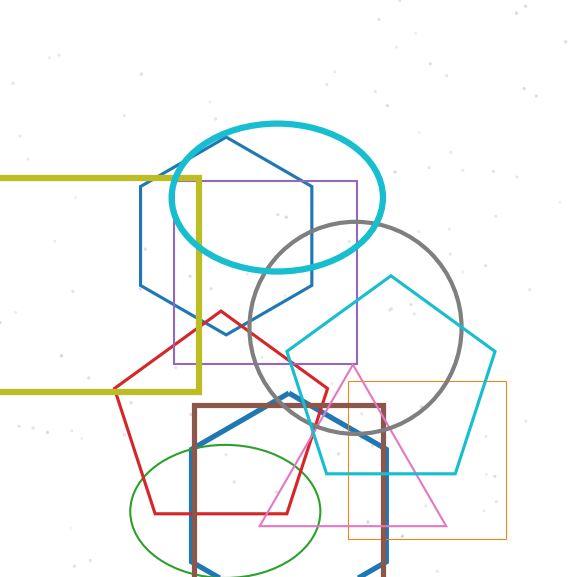[{"shape": "hexagon", "thickness": 1.5, "radius": 0.86, "center": [0.392, 0.591]}, {"shape": "hexagon", "thickness": 2.5, "radius": 0.97, "center": [0.5, 0.124]}, {"shape": "square", "thickness": 0.5, "radius": 0.68, "center": [0.739, 0.203]}, {"shape": "oval", "thickness": 1, "radius": 0.82, "center": [0.39, 0.114]}, {"shape": "pentagon", "thickness": 1.5, "radius": 0.97, "center": [0.383, 0.266]}, {"shape": "square", "thickness": 1, "radius": 0.79, "center": [0.46, 0.528]}, {"shape": "square", "thickness": 2.5, "radius": 0.82, "center": [0.499, 0.134]}, {"shape": "triangle", "thickness": 1, "radius": 0.93, "center": [0.611, 0.181]}, {"shape": "circle", "thickness": 2, "radius": 0.92, "center": [0.616, 0.431]}, {"shape": "square", "thickness": 3, "radius": 0.93, "center": [0.159, 0.506]}, {"shape": "oval", "thickness": 3, "radius": 0.91, "center": [0.48, 0.657]}, {"shape": "pentagon", "thickness": 1.5, "radius": 0.95, "center": [0.677, 0.332]}]